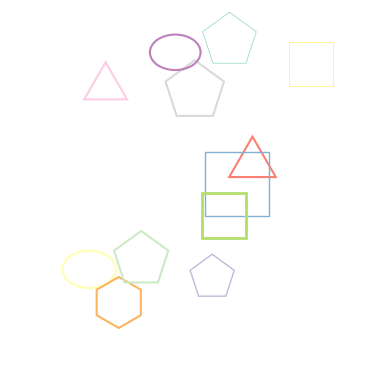[{"shape": "pentagon", "thickness": 0.5, "radius": 0.37, "center": [0.596, 0.895]}, {"shape": "oval", "thickness": 1.5, "radius": 0.35, "center": [0.232, 0.3]}, {"shape": "pentagon", "thickness": 1, "radius": 0.3, "center": [0.551, 0.279]}, {"shape": "triangle", "thickness": 1.5, "radius": 0.35, "center": [0.656, 0.575]}, {"shape": "square", "thickness": 1, "radius": 0.41, "center": [0.616, 0.522]}, {"shape": "hexagon", "thickness": 1.5, "radius": 0.33, "center": [0.308, 0.214]}, {"shape": "square", "thickness": 2, "radius": 0.29, "center": [0.582, 0.441]}, {"shape": "triangle", "thickness": 1.5, "radius": 0.32, "center": [0.274, 0.774]}, {"shape": "pentagon", "thickness": 1.5, "radius": 0.4, "center": [0.506, 0.764]}, {"shape": "oval", "thickness": 1.5, "radius": 0.33, "center": [0.455, 0.864]}, {"shape": "pentagon", "thickness": 1.5, "radius": 0.37, "center": [0.367, 0.326]}, {"shape": "square", "thickness": 0.5, "radius": 0.29, "center": [0.808, 0.833]}]